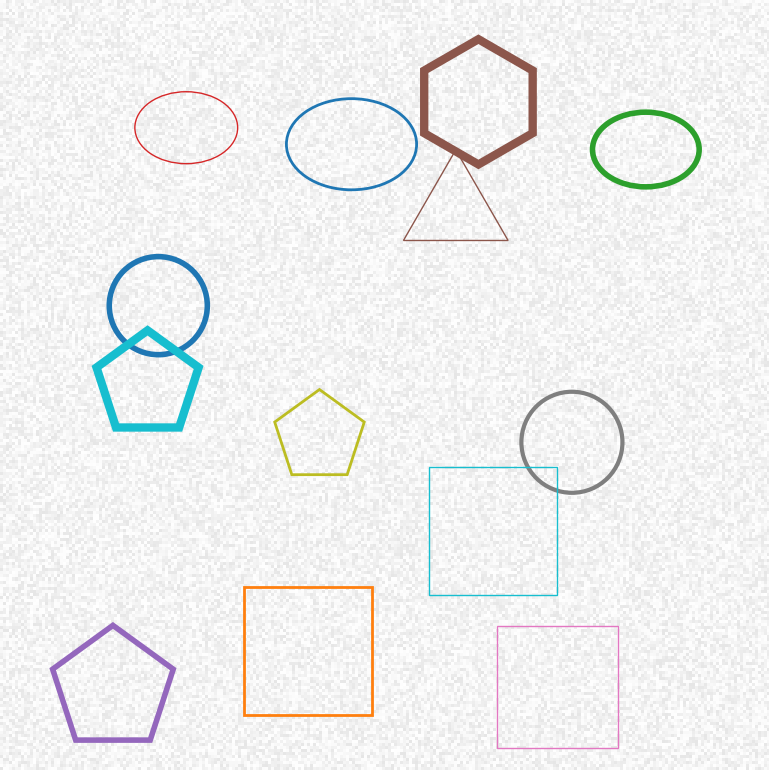[{"shape": "oval", "thickness": 1, "radius": 0.42, "center": [0.457, 0.813]}, {"shape": "circle", "thickness": 2, "radius": 0.32, "center": [0.206, 0.603]}, {"shape": "square", "thickness": 1, "radius": 0.42, "center": [0.4, 0.155]}, {"shape": "oval", "thickness": 2, "radius": 0.35, "center": [0.839, 0.806]}, {"shape": "oval", "thickness": 0.5, "radius": 0.33, "center": [0.242, 0.834]}, {"shape": "pentagon", "thickness": 2, "radius": 0.41, "center": [0.147, 0.105]}, {"shape": "hexagon", "thickness": 3, "radius": 0.41, "center": [0.621, 0.868]}, {"shape": "triangle", "thickness": 0.5, "radius": 0.39, "center": [0.592, 0.727]}, {"shape": "square", "thickness": 0.5, "radius": 0.4, "center": [0.724, 0.107]}, {"shape": "circle", "thickness": 1.5, "radius": 0.33, "center": [0.743, 0.426]}, {"shape": "pentagon", "thickness": 1, "radius": 0.31, "center": [0.415, 0.433]}, {"shape": "pentagon", "thickness": 3, "radius": 0.35, "center": [0.192, 0.501]}, {"shape": "square", "thickness": 0.5, "radius": 0.42, "center": [0.641, 0.311]}]